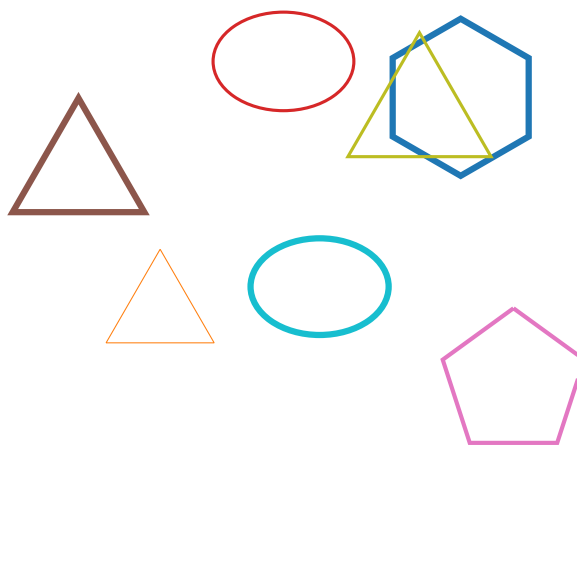[{"shape": "hexagon", "thickness": 3, "radius": 0.68, "center": [0.798, 0.831]}, {"shape": "triangle", "thickness": 0.5, "radius": 0.54, "center": [0.277, 0.459]}, {"shape": "oval", "thickness": 1.5, "radius": 0.61, "center": [0.491, 0.893]}, {"shape": "triangle", "thickness": 3, "radius": 0.66, "center": [0.136, 0.698]}, {"shape": "pentagon", "thickness": 2, "radius": 0.64, "center": [0.889, 0.336]}, {"shape": "triangle", "thickness": 1.5, "radius": 0.72, "center": [0.726, 0.799]}, {"shape": "oval", "thickness": 3, "radius": 0.6, "center": [0.553, 0.503]}]